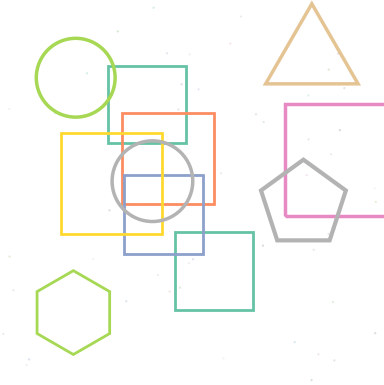[{"shape": "square", "thickness": 2, "radius": 0.5, "center": [0.381, 0.728]}, {"shape": "square", "thickness": 2, "radius": 0.51, "center": [0.556, 0.296]}, {"shape": "square", "thickness": 2, "radius": 0.59, "center": [0.437, 0.588]}, {"shape": "square", "thickness": 2, "radius": 0.51, "center": [0.425, 0.443]}, {"shape": "square", "thickness": 2.5, "radius": 0.73, "center": [0.886, 0.585]}, {"shape": "hexagon", "thickness": 2, "radius": 0.54, "center": [0.191, 0.188]}, {"shape": "circle", "thickness": 2.5, "radius": 0.51, "center": [0.197, 0.798]}, {"shape": "square", "thickness": 2, "radius": 0.66, "center": [0.29, 0.524]}, {"shape": "triangle", "thickness": 2.5, "radius": 0.69, "center": [0.81, 0.852]}, {"shape": "pentagon", "thickness": 3, "radius": 0.58, "center": [0.788, 0.469]}, {"shape": "circle", "thickness": 2.5, "radius": 0.52, "center": [0.396, 0.529]}]